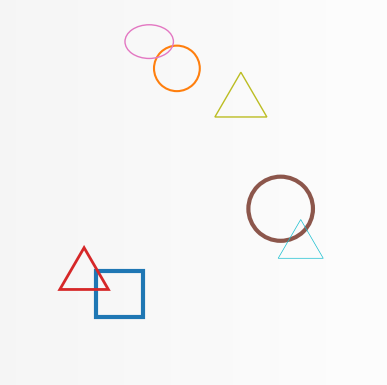[{"shape": "square", "thickness": 3, "radius": 0.3, "center": [0.308, 0.236]}, {"shape": "circle", "thickness": 1.5, "radius": 0.3, "center": [0.457, 0.822]}, {"shape": "triangle", "thickness": 2, "radius": 0.36, "center": [0.217, 0.284]}, {"shape": "circle", "thickness": 3, "radius": 0.42, "center": [0.724, 0.458]}, {"shape": "oval", "thickness": 1, "radius": 0.31, "center": [0.385, 0.892]}, {"shape": "triangle", "thickness": 1, "radius": 0.39, "center": [0.622, 0.735]}, {"shape": "triangle", "thickness": 0.5, "radius": 0.34, "center": [0.776, 0.363]}]